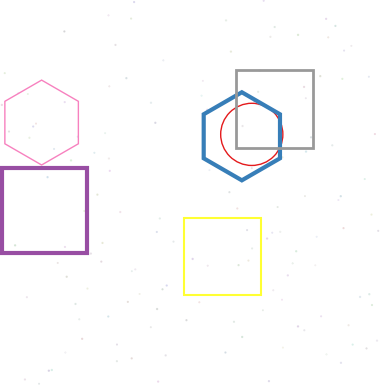[{"shape": "circle", "thickness": 1, "radius": 0.4, "center": [0.654, 0.651]}, {"shape": "hexagon", "thickness": 3, "radius": 0.57, "center": [0.628, 0.646]}, {"shape": "square", "thickness": 3, "radius": 0.55, "center": [0.115, 0.453]}, {"shape": "square", "thickness": 1.5, "radius": 0.5, "center": [0.577, 0.334]}, {"shape": "hexagon", "thickness": 1, "radius": 0.55, "center": [0.108, 0.682]}, {"shape": "square", "thickness": 2, "radius": 0.5, "center": [0.713, 0.716]}]